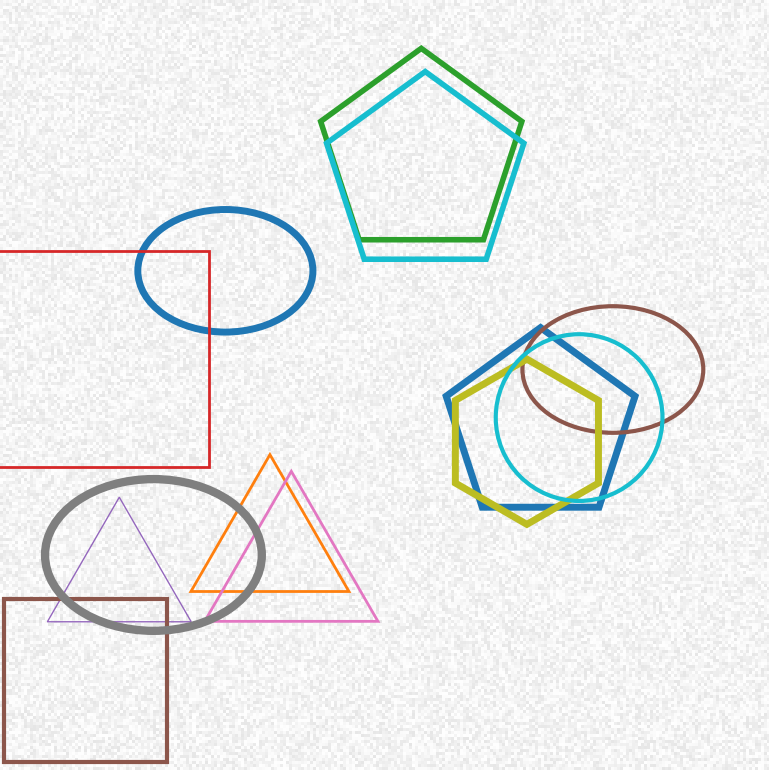[{"shape": "pentagon", "thickness": 2.5, "radius": 0.64, "center": [0.702, 0.446]}, {"shape": "oval", "thickness": 2.5, "radius": 0.57, "center": [0.293, 0.648]}, {"shape": "triangle", "thickness": 1, "radius": 0.59, "center": [0.351, 0.291]}, {"shape": "pentagon", "thickness": 2, "radius": 0.69, "center": [0.547, 0.8]}, {"shape": "square", "thickness": 1, "radius": 0.7, "center": [0.131, 0.534]}, {"shape": "triangle", "thickness": 0.5, "radius": 0.54, "center": [0.155, 0.246]}, {"shape": "square", "thickness": 1.5, "radius": 0.53, "center": [0.111, 0.116]}, {"shape": "oval", "thickness": 1.5, "radius": 0.59, "center": [0.796, 0.52]}, {"shape": "triangle", "thickness": 1, "radius": 0.65, "center": [0.378, 0.258]}, {"shape": "oval", "thickness": 3, "radius": 0.7, "center": [0.199, 0.279]}, {"shape": "hexagon", "thickness": 2.5, "radius": 0.54, "center": [0.684, 0.426]}, {"shape": "circle", "thickness": 1.5, "radius": 0.54, "center": [0.752, 0.458]}, {"shape": "pentagon", "thickness": 2, "radius": 0.67, "center": [0.552, 0.772]}]